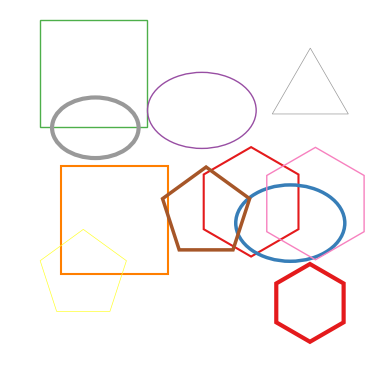[{"shape": "hexagon", "thickness": 3, "radius": 0.5, "center": [0.805, 0.213]}, {"shape": "hexagon", "thickness": 1.5, "radius": 0.71, "center": [0.652, 0.476]}, {"shape": "oval", "thickness": 2.5, "radius": 0.71, "center": [0.754, 0.421]}, {"shape": "square", "thickness": 1, "radius": 0.69, "center": [0.243, 0.809]}, {"shape": "oval", "thickness": 1, "radius": 0.71, "center": [0.524, 0.713]}, {"shape": "square", "thickness": 1.5, "radius": 0.7, "center": [0.298, 0.428]}, {"shape": "pentagon", "thickness": 0.5, "radius": 0.59, "center": [0.216, 0.286]}, {"shape": "pentagon", "thickness": 2.5, "radius": 0.59, "center": [0.535, 0.447]}, {"shape": "hexagon", "thickness": 1, "radius": 0.73, "center": [0.819, 0.471]}, {"shape": "oval", "thickness": 3, "radius": 0.56, "center": [0.248, 0.668]}, {"shape": "triangle", "thickness": 0.5, "radius": 0.57, "center": [0.806, 0.761]}]